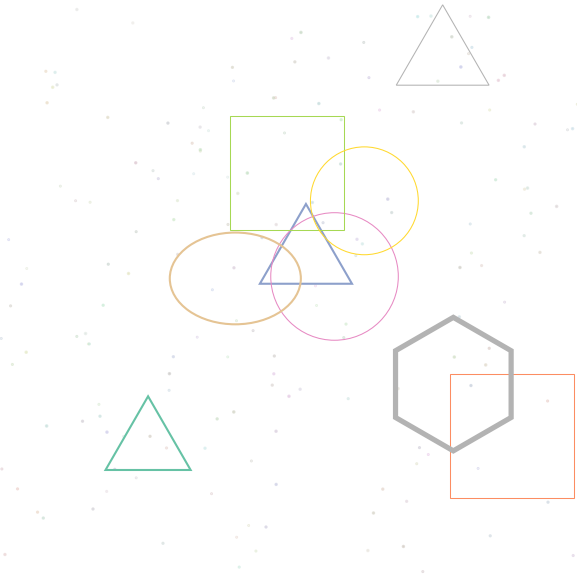[{"shape": "triangle", "thickness": 1, "radius": 0.43, "center": [0.256, 0.228]}, {"shape": "square", "thickness": 0.5, "radius": 0.54, "center": [0.886, 0.244]}, {"shape": "triangle", "thickness": 1, "radius": 0.46, "center": [0.53, 0.554]}, {"shape": "circle", "thickness": 0.5, "radius": 0.55, "center": [0.579, 0.52]}, {"shape": "square", "thickness": 0.5, "radius": 0.49, "center": [0.497, 0.7]}, {"shape": "circle", "thickness": 0.5, "radius": 0.47, "center": [0.631, 0.651]}, {"shape": "oval", "thickness": 1, "radius": 0.57, "center": [0.407, 0.517]}, {"shape": "triangle", "thickness": 0.5, "radius": 0.46, "center": [0.767, 0.898]}, {"shape": "hexagon", "thickness": 2.5, "radius": 0.58, "center": [0.785, 0.334]}]